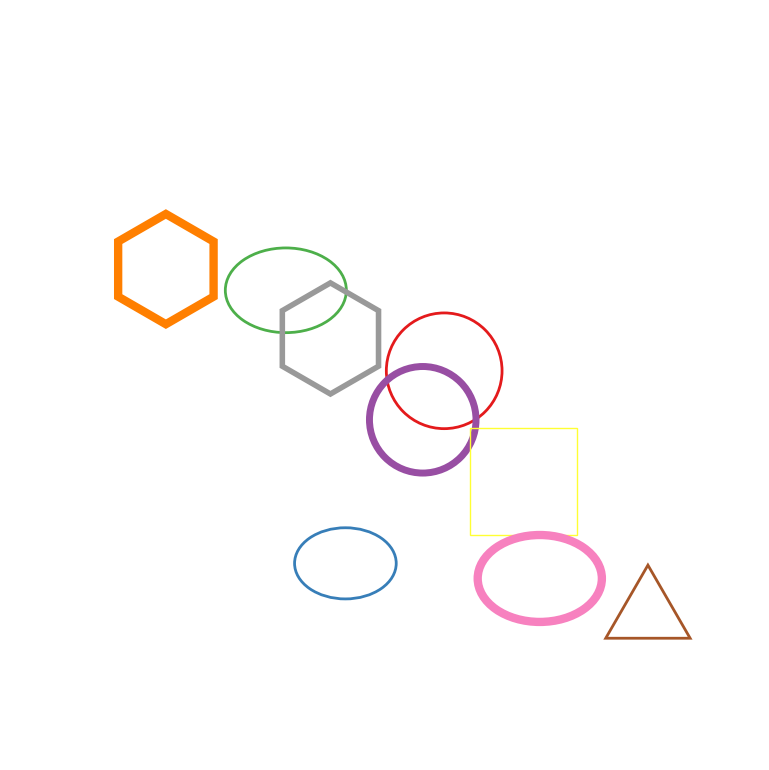[{"shape": "circle", "thickness": 1, "radius": 0.38, "center": [0.577, 0.518]}, {"shape": "oval", "thickness": 1, "radius": 0.33, "center": [0.449, 0.268]}, {"shape": "oval", "thickness": 1, "radius": 0.39, "center": [0.371, 0.623]}, {"shape": "circle", "thickness": 2.5, "radius": 0.35, "center": [0.549, 0.455]}, {"shape": "hexagon", "thickness": 3, "radius": 0.36, "center": [0.215, 0.651]}, {"shape": "square", "thickness": 0.5, "radius": 0.35, "center": [0.68, 0.375]}, {"shape": "triangle", "thickness": 1, "radius": 0.32, "center": [0.841, 0.203]}, {"shape": "oval", "thickness": 3, "radius": 0.4, "center": [0.701, 0.249]}, {"shape": "hexagon", "thickness": 2, "radius": 0.36, "center": [0.429, 0.56]}]